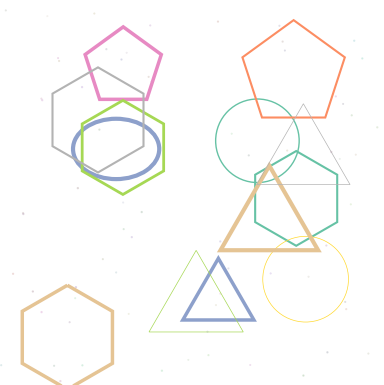[{"shape": "circle", "thickness": 1, "radius": 0.54, "center": [0.669, 0.634]}, {"shape": "hexagon", "thickness": 1.5, "radius": 0.62, "center": [0.769, 0.485]}, {"shape": "pentagon", "thickness": 1.5, "radius": 0.7, "center": [0.763, 0.808]}, {"shape": "oval", "thickness": 3, "radius": 0.56, "center": [0.302, 0.613]}, {"shape": "triangle", "thickness": 2.5, "radius": 0.53, "center": [0.567, 0.222]}, {"shape": "pentagon", "thickness": 2.5, "radius": 0.52, "center": [0.32, 0.826]}, {"shape": "triangle", "thickness": 0.5, "radius": 0.71, "center": [0.509, 0.208]}, {"shape": "hexagon", "thickness": 2, "radius": 0.61, "center": [0.319, 0.617]}, {"shape": "circle", "thickness": 0.5, "radius": 0.56, "center": [0.794, 0.275]}, {"shape": "triangle", "thickness": 3, "radius": 0.73, "center": [0.7, 0.423]}, {"shape": "hexagon", "thickness": 2.5, "radius": 0.68, "center": [0.175, 0.124]}, {"shape": "triangle", "thickness": 0.5, "radius": 0.7, "center": [0.788, 0.591]}, {"shape": "hexagon", "thickness": 1.5, "radius": 0.68, "center": [0.255, 0.689]}]